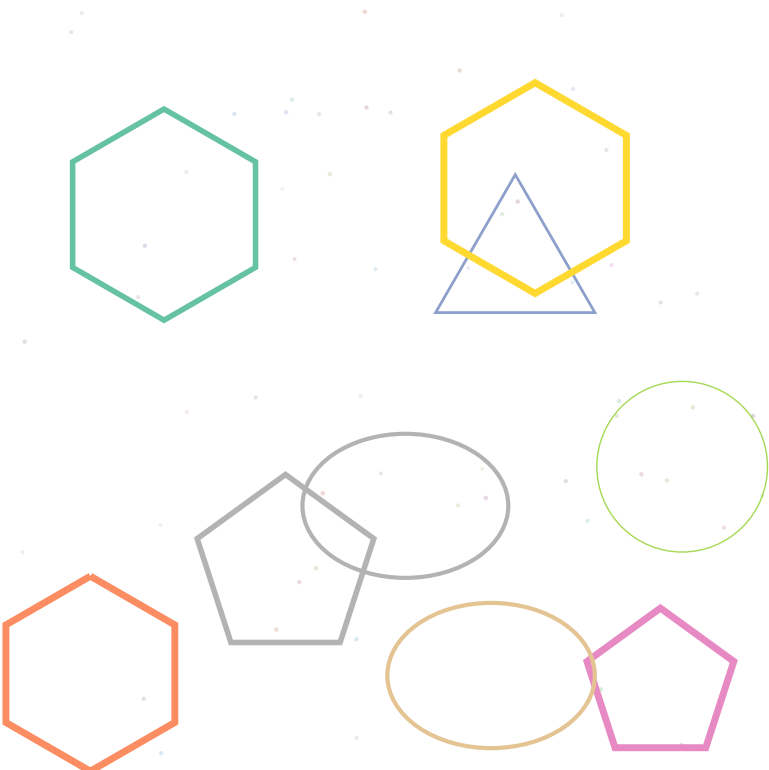[{"shape": "hexagon", "thickness": 2, "radius": 0.69, "center": [0.213, 0.721]}, {"shape": "hexagon", "thickness": 2.5, "radius": 0.63, "center": [0.117, 0.125]}, {"shape": "triangle", "thickness": 1, "radius": 0.6, "center": [0.669, 0.654]}, {"shape": "pentagon", "thickness": 2.5, "radius": 0.5, "center": [0.858, 0.11]}, {"shape": "circle", "thickness": 0.5, "radius": 0.55, "center": [0.886, 0.394]}, {"shape": "hexagon", "thickness": 2.5, "radius": 0.68, "center": [0.695, 0.756]}, {"shape": "oval", "thickness": 1.5, "radius": 0.67, "center": [0.638, 0.123]}, {"shape": "oval", "thickness": 1.5, "radius": 0.67, "center": [0.526, 0.343]}, {"shape": "pentagon", "thickness": 2, "radius": 0.6, "center": [0.371, 0.263]}]